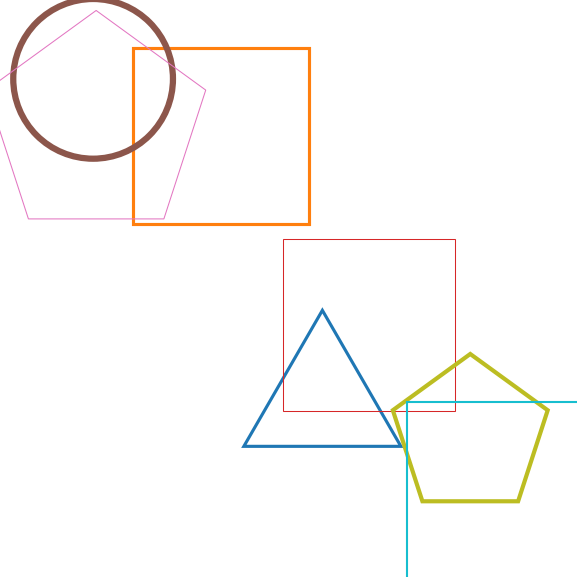[{"shape": "triangle", "thickness": 1.5, "radius": 0.79, "center": [0.558, 0.305]}, {"shape": "square", "thickness": 1.5, "radius": 0.76, "center": [0.382, 0.763]}, {"shape": "square", "thickness": 0.5, "radius": 0.75, "center": [0.639, 0.436]}, {"shape": "circle", "thickness": 3, "radius": 0.69, "center": [0.161, 0.863]}, {"shape": "pentagon", "thickness": 0.5, "radius": 1.0, "center": [0.166, 0.781]}, {"shape": "pentagon", "thickness": 2, "radius": 0.7, "center": [0.814, 0.245]}, {"shape": "square", "thickness": 1, "radius": 0.93, "center": [0.89, 0.116]}]